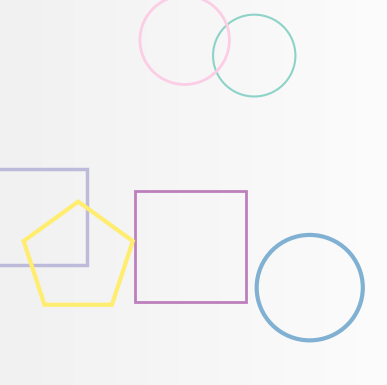[{"shape": "circle", "thickness": 1.5, "radius": 0.53, "center": [0.656, 0.856]}, {"shape": "square", "thickness": 2.5, "radius": 0.62, "center": [0.101, 0.437]}, {"shape": "circle", "thickness": 3, "radius": 0.68, "center": [0.799, 0.253]}, {"shape": "circle", "thickness": 2, "radius": 0.58, "center": [0.477, 0.896]}, {"shape": "square", "thickness": 2, "radius": 0.72, "center": [0.491, 0.36]}, {"shape": "pentagon", "thickness": 3, "radius": 0.74, "center": [0.202, 0.328]}]